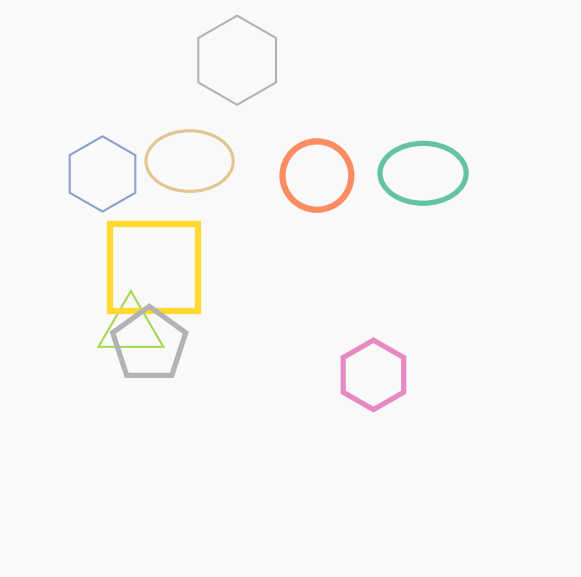[{"shape": "oval", "thickness": 2.5, "radius": 0.37, "center": [0.728, 0.699]}, {"shape": "circle", "thickness": 3, "radius": 0.3, "center": [0.545, 0.695]}, {"shape": "hexagon", "thickness": 1, "radius": 0.33, "center": [0.176, 0.698]}, {"shape": "hexagon", "thickness": 2.5, "radius": 0.3, "center": [0.642, 0.35]}, {"shape": "triangle", "thickness": 1, "radius": 0.32, "center": [0.225, 0.431]}, {"shape": "square", "thickness": 3, "radius": 0.38, "center": [0.265, 0.537]}, {"shape": "oval", "thickness": 1.5, "radius": 0.38, "center": [0.326, 0.72]}, {"shape": "hexagon", "thickness": 1, "radius": 0.39, "center": [0.408, 0.895]}, {"shape": "pentagon", "thickness": 2.5, "radius": 0.33, "center": [0.257, 0.403]}]